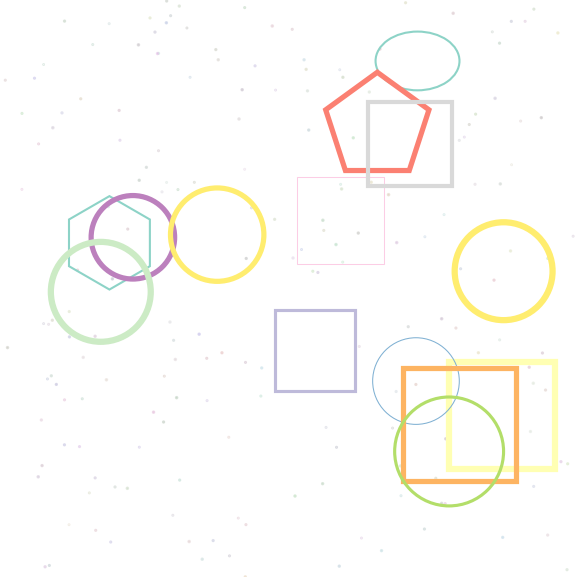[{"shape": "hexagon", "thickness": 1, "radius": 0.4, "center": [0.19, 0.579]}, {"shape": "oval", "thickness": 1, "radius": 0.36, "center": [0.723, 0.894]}, {"shape": "square", "thickness": 3, "radius": 0.46, "center": [0.869, 0.279]}, {"shape": "square", "thickness": 1.5, "radius": 0.35, "center": [0.545, 0.393]}, {"shape": "pentagon", "thickness": 2.5, "radius": 0.47, "center": [0.653, 0.78]}, {"shape": "circle", "thickness": 0.5, "radius": 0.38, "center": [0.72, 0.339]}, {"shape": "square", "thickness": 2.5, "radius": 0.49, "center": [0.795, 0.265]}, {"shape": "circle", "thickness": 1.5, "radius": 0.47, "center": [0.778, 0.217]}, {"shape": "square", "thickness": 0.5, "radius": 0.38, "center": [0.59, 0.617]}, {"shape": "square", "thickness": 2, "radius": 0.36, "center": [0.71, 0.749]}, {"shape": "circle", "thickness": 2.5, "radius": 0.36, "center": [0.23, 0.588]}, {"shape": "circle", "thickness": 3, "radius": 0.43, "center": [0.175, 0.494]}, {"shape": "circle", "thickness": 3, "radius": 0.42, "center": [0.872, 0.53]}, {"shape": "circle", "thickness": 2.5, "radius": 0.4, "center": [0.376, 0.593]}]